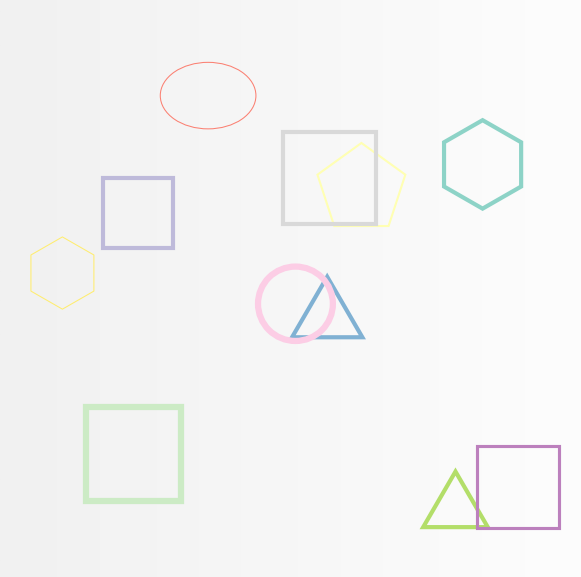[{"shape": "hexagon", "thickness": 2, "radius": 0.38, "center": [0.83, 0.714]}, {"shape": "pentagon", "thickness": 1, "radius": 0.4, "center": [0.622, 0.672]}, {"shape": "square", "thickness": 2, "radius": 0.3, "center": [0.237, 0.63]}, {"shape": "oval", "thickness": 0.5, "radius": 0.41, "center": [0.358, 0.834]}, {"shape": "triangle", "thickness": 2, "radius": 0.35, "center": [0.563, 0.45]}, {"shape": "triangle", "thickness": 2, "radius": 0.32, "center": [0.784, 0.118]}, {"shape": "circle", "thickness": 3, "radius": 0.32, "center": [0.508, 0.473]}, {"shape": "square", "thickness": 2, "radius": 0.4, "center": [0.567, 0.691]}, {"shape": "square", "thickness": 1.5, "radius": 0.35, "center": [0.891, 0.156]}, {"shape": "square", "thickness": 3, "radius": 0.41, "center": [0.23, 0.213]}, {"shape": "hexagon", "thickness": 0.5, "radius": 0.31, "center": [0.107, 0.526]}]